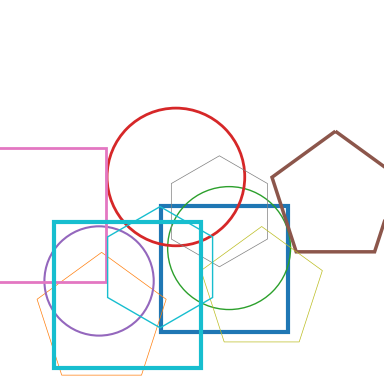[{"shape": "square", "thickness": 3, "radius": 0.82, "center": [0.583, 0.301]}, {"shape": "pentagon", "thickness": 0.5, "radius": 0.88, "center": [0.264, 0.168]}, {"shape": "circle", "thickness": 1, "radius": 0.8, "center": [0.595, 0.356]}, {"shape": "circle", "thickness": 2, "radius": 0.89, "center": [0.457, 0.54]}, {"shape": "circle", "thickness": 1.5, "radius": 0.71, "center": [0.257, 0.27]}, {"shape": "pentagon", "thickness": 2.5, "radius": 0.87, "center": [0.871, 0.486]}, {"shape": "square", "thickness": 2, "radius": 0.87, "center": [0.101, 0.442]}, {"shape": "hexagon", "thickness": 0.5, "radius": 0.72, "center": [0.57, 0.451]}, {"shape": "pentagon", "thickness": 0.5, "radius": 0.83, "center": [0.68, 0.246]}, {"shape": "hexagon", "thickness": 1, "radius": 0.79, "center": [0.416, 0.306]}, {"shape": "square", "thickness": 3, "radius": 0.95, "center": [0.331, 0.235]}]